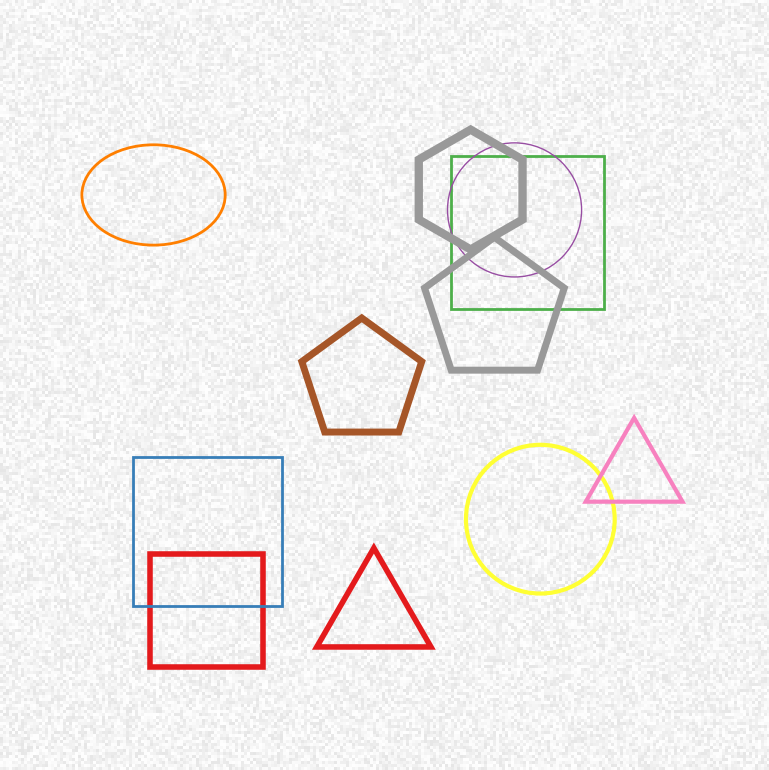[{"shape": "triangle", "thickness": 2, "radius": 0.43, "center": [0.486, 0.203]}, {"shape": "square", "thickness": 2, "radius": 0.37, "center": [0.268, 0.208]}, {"shape": "square", "thickness": 1, "radius": 0.48, "center": [0.269, 0.31]}, {"shape": "square", "thickness": 1, "radius": 0.5, "center": [0.685, 0.698]}, {"shape": "circle", "thickness": 0.5, "radius": 0.44, "center": [0.668, 0.727]}, {"shape": "oval", "thickness": 1, "radius": 0.47, "center": [0.199, 0.747]}, {"shape": "circle", "thickness": 1.5, "radius": 0.48, "center": [0.702, 0.326]}, {"shape": "pentagon", "thickness": 2.5, "radius": 0.41, "center": [0.47, 0.505]}, {"shape": "triangle", "thickness": 1.5, "radius": 0.36, "center": [0.824, 0.385]}, {"shape": "pentagon", "thickness": 2.5, "radius": 0.48, "center": [0.642, 0.596]}, {"shape": "hexagon", "thickness": 3, "radius": 0.39, "center": [0.611, 0.754]}]